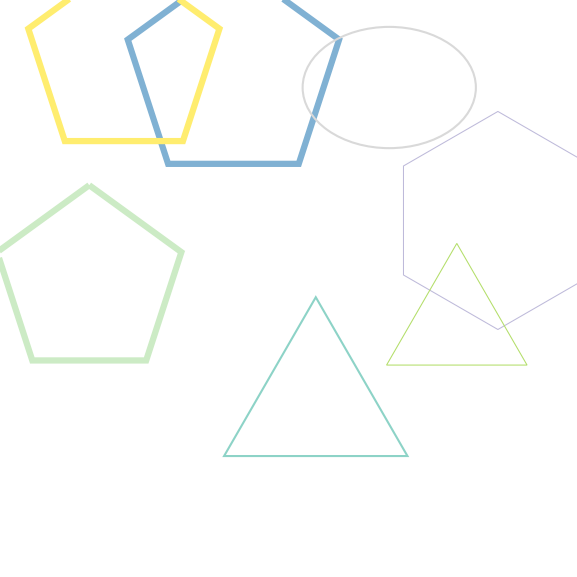[{"shape": "triangle", "thickness": 1, "radius": 0.92, "center": [0.547, 0.301]}, {"shape": "hexagon", "thickness": 0.5, "radius": 0.94, "center": [0.862, 0.617]}, {"shape": "pentagon", "thickness": 3, "radius": 0.96, "center": [0.404, 0.871]}, {"shape": "triangle", "thickness": 0.5, "radius": 0.7, "center": [0.791, 0.437]}, {"shape": "oval", "thickness": 1, "radius": 0.75, "center": [0.674, 0.848]}, {"shape": "pentagon", "thickness": 3, "radius": 0.84, "center": [0.155, 0.511]}, {"shape": "pentagon", "thickness": 3, "radius": 0.87, "center": [0.214, 0.896]}]